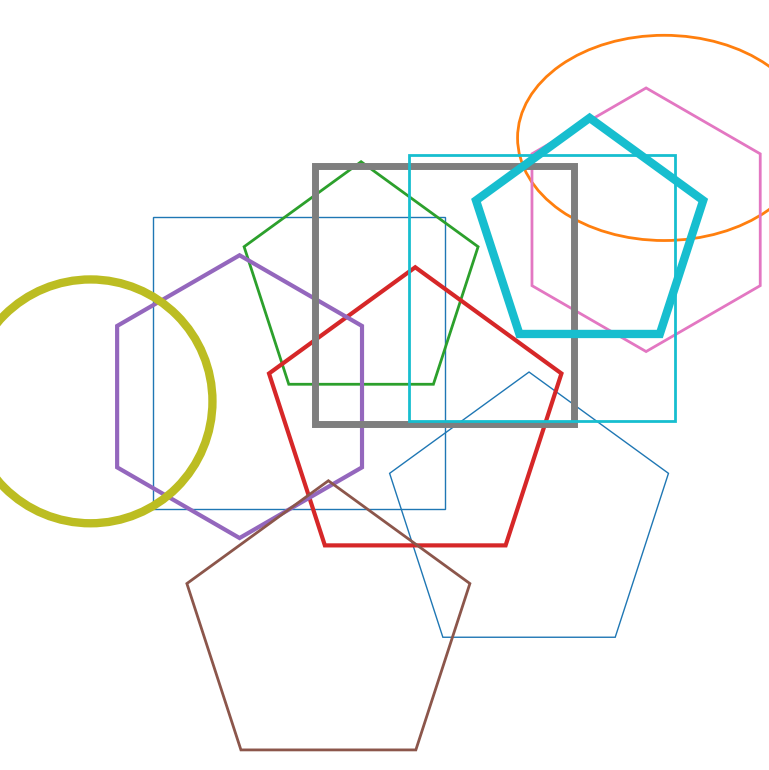[{"shape": "pentagon", "thickness": 0.5, "radius": 0.95, "center": [0.687, 0.326]}, {"shape": "square", "thickness": 0.5, "radius": 0.95, "center": [0.388, 0.529]}, {"shape": "oval", "thickness": 1, "radius": 0.95, "center": [0.863, 0.821]}, {"shape": "pentagon", "thickness": 1, "radius": 0.8, "center": [0.469, 0.63]}, {"shape": "pentagon", "thickness": 1.5, "radius": 1.0, "center": [0.539, 0.453]}, {"shape": "hexagon", "thickness": 1.5, "radius": 0.92, "center": [0.311, 0.485]}, {"shape": "pentagon", "thickness": 1, "radius": 0.97, "center": [0.426, 0.182]}, {"shape": "hexagon", "thickness": 1, "radius": 0.86, "center": [0.839, 0.715]}, {"shape": "square", "thickness": 2.5, "radius": 0.84, "center": [0.577, 0.617]}, {"shape": "circle", "thickness": 3, "radius": 0.79, "center": [0.118, 0.479]}, {"shape": "square", "thickness": 1, "radius": 0.86, "center": [0.704, 0.626]}, {"shape": "pentagon", "thickness": 3, "radius": 0.78, "center": [0.766, 0.692]}]